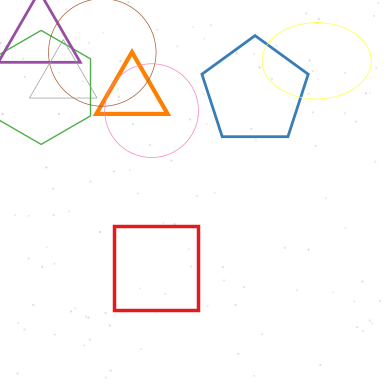[{"shape": "square", "thickness": 2.5, "radius": 0.54, "center": [0.406, 0.305]}, {"shape": "pentagon", "thickness": 2, "radius": 0.73, "center": [0.663, 0.762]}, {"shape": "hexagon", "thickness": 1, "radius": 0.74, "center": [0.107, 0.773]}, {"shape": "triangle", "thickness": 2, "radius": 0.61, "center": [0.102, 0.9]}, {"shape": "triangle", "thickness": 3, "radius": 0.53, "center": [0.343, 0.758]}, {"shape": "oval", "thickness": 0.5, "radius": 0.71, "center": [0.823, 0.842]}, {"shape": "circle", "thickness": 0.5, "radius": 0.7, "center": [0.266, 0.864]}, {"shape": "circle", "thickness": 0.5, "radius": 0.61, "center": [0.394, 0.713]}, {"shape": "triangle", "thickness": 0.5, "radius": 0.51, "center": [0.164, 0.796]}]